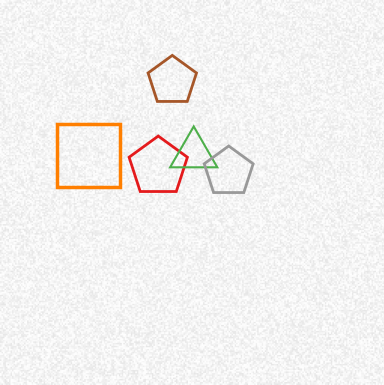[{"shape": "pentagon", "thickness": 2, "radius": 0.4, "center": [0.411, 0.567]}, {"shape": "triangle", "thickness": 1.5, "radius": 0.35, "center": [0.503, 0.601]}, {"shape": "square", "thickness": 2.5, "radius": 0.41, "center": [0.23, 0.596]}, {"shape": "pentagon", "thickness": 2, "radius": 0.33, "center": [0.447, 0.79]}, {"shape": "pentagon", "thickness": 2, "radius": 0.33, "center": [0.594, 0.554]}]